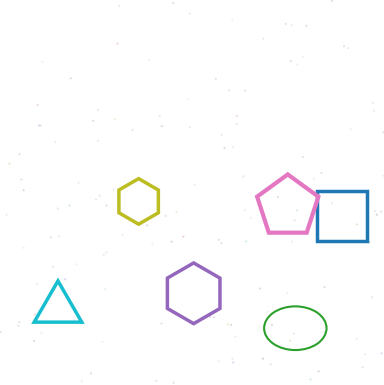[{"shape": "square", "thickness": 2.5, "radius": 0.33, "center": [0.888, 0.439]}, {"shape": "oval", "thickness": 1.5, "radius": 0.41, "center": [0.767, 0.148]}, {"shape": "hexagon", "thickness": 2.5, "radius": 0.39, "center": [0.503, 0.238]}, {"shape": "pentagon", "thickness": 3, "radius": 0.42, "center": [0.747, 0.463]}, {"shape": "hexagon", "thickness": 2.5, "radius": 0.3, "center": [0.36, 0.477]}, {"shape": "triangle", "thickness": 2.5, "radius": 0.36, "center": [0.151, 0.199]}]